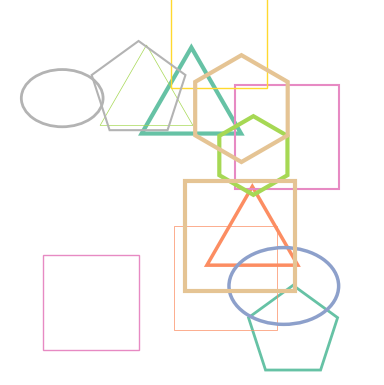[{"shape": "triangle", "thickness": 3, "radius": 0.75, "center": [0.497, 0.728]}, {"shape": "pentagon", "thickness": 2, "radius": 0.61, "center": [0.761, 0.137]}, {"shape": "square", "thickness": 0.5, "radius": 0.67, "center": [0.586, 0.278]}, {"shape": "triangle", "thickness": 2.5, "radius": 0.68, "center": [0.655, 0.379]}, {"shape": "oval", "thickness": 2.5, "radius": 0.71, "center": [0.737, 0.257]}, {"shape": "square", "thickness": 1, "radius": 0.62, "center": [0.236, 0.214]}, {"shape": "square", "thickness": 1.5, "radius": 0.67, "center": [0.745, 0.643]}, {"shape": "triangle", "thickness": 0.5, "radius": 0.7, "center": [0.381, 0.744]}, {"shape": "hexagon", "thickness": 3, "radius": 0.51, "center": [0.658, 0.596]}, {"shape": "square", "thickness": 1, "radius": 0.62, "center": [0.569, 0.895]}, {"shape": "square", "thickness": 3, "radius": 0.71, "center": [0.624, 0.388]}, {"shape": "hexagon", "thickness": 3, "radius": 0.69, "center": [0.627, 0.718]}, {"shape": "oval", "thickness": 2, "radius": 0.53, "center": [0.162, 0.745]}, {"shape": "pentagon", "thickness": 1.5, "radius": 0.64, "center": [0.36, 0.765]}]